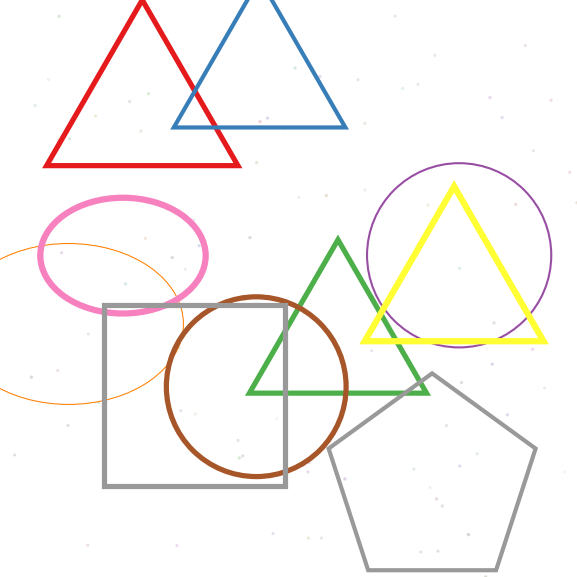[{"shape": "triangle", "thickness": 2.5, "radius": 0.96, "center": [0.246, 0.808]}, {"shape": "triangle", "thickness": 2, "radius": 0.86, "center": [0.45, 0.864]}, {"shape": "triangle", "thickness": 2.5, "radius": 0.89, "center": [0.585, 0.407]}, {"shape": "circle", "thickness": 1, "radius": 0.8, "center": [0.795, 0.557]}, {"shape": "oval", "thickness": 0.5, "radius": 0.99, "center": [0.119, 0.438]}, {"shape": "triangle", "thickness": 3, "radius": 0.89, "center": [0.786, 0.498]}, {"shape": "circle", "thickness": 2.5, "radius": 0.78, "center": [0.444, 0.33]}, {"shape": "oval", "thickness": 3, "radius": 0.72, "center": [0.213, 0.557]}, {"shape": "pentagon", "thickness": 2, "radius": 0.94, "center": [0.748, 0.164]}, {"shape": "square", "thickness": 2.5, "radius": 0.78, "center": [0.337, 0.315]}]